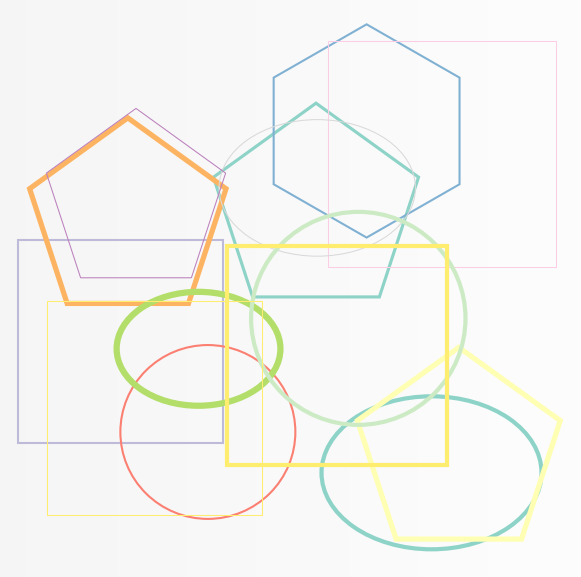[{"shape": "pentagon", "thickness": 1.5, "radius": 0.93, "center": [0.544, 0.635]}, {"shape": "oval", "thickness": 2, "radius": 0.95, "center": [0.742, 0.18]}, {"shape": "pentagon", "thickness": 2.5, "radius": 0.92, "center": [0.789, 0.214]}, {"shape": "square", "thickness": 1, "radius": 0.88, "center": [0.207, 0.408]}, {"shape": "circle", "thickness": 1, "radius": 0.75, "center": [0.358, 0.251]}, {"shape": "hexagon", "thickness": 1, "radius": 0.92, "center": [0.631, 0.772]}, {"shape": "pentagon", "thickness": 2.5, "radius": 0.89, "center": [0.22, 0.617]}, {"shape": "oval", "thickness": 3, "radius": 0.7, "center": [0.342, 0.395]}, {"shape": "square", "thickness": 0.5, "radius": 0.98, "center": [0.761, 0.732]}, {"shape": "oval", "thickness": 0.5, "radius": 0.84, "center": [0.546, 0.674]}, {"shape": "pentagon", "thickness": 0.5, "radius": 0.81, "center": [0.234, 0.649]}, {"shape": "circle", "thickness": 2, "radius": 0.92, "center": [0.616, 0.448]}, {"shape": "square", "thickness": 0.5, "radius": 0.93, "center": [0.266, 0.292]}, {"shape": "square", "thickness": 2, "radius": 0.95, "center": [0.58, 0.383]}]